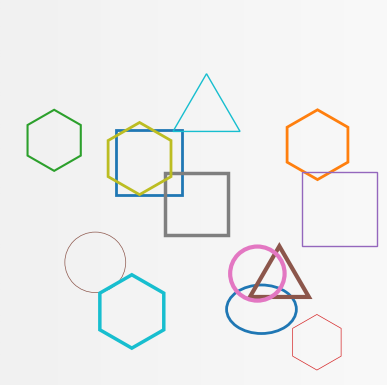[{"shape": "square", "thickness": 2, "radius": 0.42, "center": [0.385, 0.577]}, {"shape": "oval", "thickness": 2, "radius": 0.45, "center": [0.675, 0.197]}, {"shape": "hexagon", "thickness": 2, "radius": 0.45, "center": [0.819, 0.624]}, {"shape": "hexagon", "thickness": 1.5, "radius": 0.4, "center": [0.14, 0.636]}, {"shape": "hexagon", "thickness": 0.5, "radius": 0.36, "center": [0.818, 0.111]}, {"shape": "square", "thickness": 1, "radius": 0.49, "center": [0.877, 0.457]}, {"shape": "triangle", "thickness": 3, "radius": 0.44, "center": [0.721, 0.273]}, {"shape": "circle", "thickness": 0.5, "radius": 0.39, "center": [0.246, 0.319]}, {"shape": "circle", "thickness": 3, "radius": 0.35, "center": [0.664, 0.289]}, {"shape": "square", "thickness": 2.5, "radius": 0.4, "center": [0.507, 0.471]}, {"shape": "hexagon", "thickness": 2, "radius": 0.47, "center": [0.36, 0.588]}, {"shape": "triangle", "thickness": 1, "radius": 0.5, "center": [0.533, 0.709]}, {"shape": "hexagon", "thickness": 2.5, "radius": 0.48, "center": [0.34, 0.191]}]